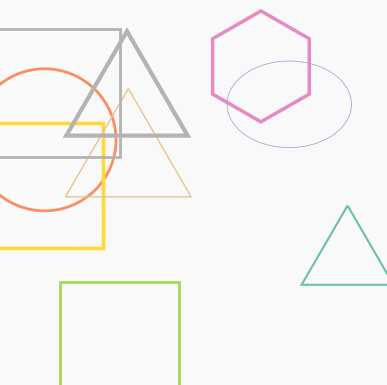[{"shape": "triangle", "thickness": 1.5, "radius": 0.69, "center": [0.897, 0.329]}, {"shape": "circle", "thickness": 2, "radius": 0.92, "center": [0.115, 0.637]}, {"shape": "oval", "thickness": 0.5, "radius": 0.8, "center": [0.746, 0.729]}, {"shape": "hexagon", "thickness": 2.5, "radius": 0.72, "center": [0.673, 0.827]}, {"shape": "square", "thickness": 2, "radius": 0.77, "center": [0.309, 0.113]}, {"shape": "square", "thickness": 2.5, "radius": 0.82, "center": [0.103, 0.518]}, {"shape": "triangle", "thickness": 1, "radius": 0.94, "center": [0.331, 0.582]}, {"shape": "triangle", "thickness": 3, "radius": 0.9, "center": [0.328, 0.738]}, {"shape": "square", "thickness": 2, "radius": 0.83, "center": [0.144, 0.759]}]